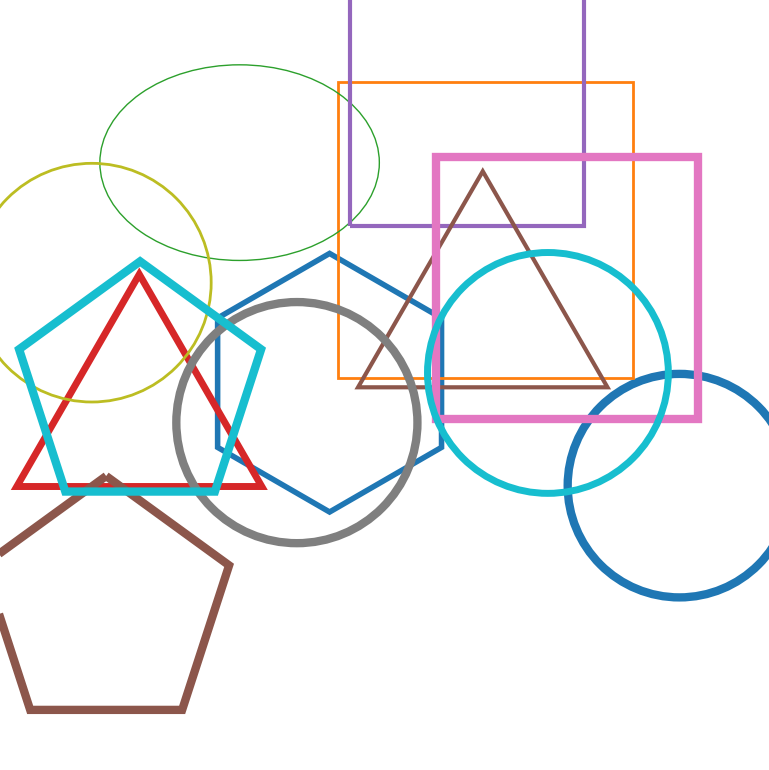[{"shape": "circle", "thickness": 3, "radius": 0.73, "center": [0.882, 0.369]}, {"shape": "hexagon", "thickness": 2, "radius": 0.84, "center": [0.428, 0.503]}, {"shape": "square", "thickness": 1, "radius": 0.96, "center": [0.631, 0.701]}, {"shape": "oval", "thickness": 0.5, "radius": 0.91, "center": [0.311, 0.789]}, {"shape": "triangle", "thickness": 2.5, "radius": 0.92, "center": [0.181, 0.46]}, {"shape": "square", "thickness": 1.5, "radius": 0.76, "center": [0.607, 0.859]}, {"shape": "triangle", "thickness": 1.5, "radius": 0.94, "center": [0.627, 0.591]}, {"shape": "pentagon", "thickness": 3, "radius": 0.84, "center": [0.138, 0.214]}, {"shape": "square", "thickness": 3, "radius": 0.85, "center": [0.736, 0.626]}, {"shape": "circle", "thickness": 3, "radius": 0.78, "center": [0.386, 0.451]}, {"shape": "circle", "thickness": 1, "radius": 0.77, "center": [0.119, 0.633]}, {"shape": "circle", "thickness": 2.5, "radius": 0.78, "center": [0.712, 0.516]}, {"shape": "pentagon", "thickness": 3, "radius": 0.83, "center": [0.182, 0.495]}]